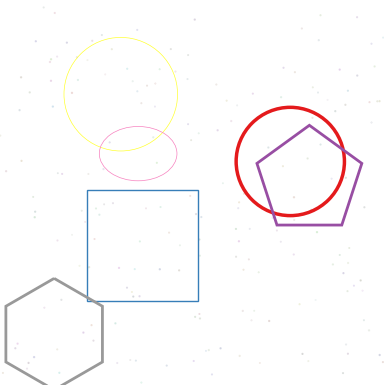[{"shape": "circle", "thickness": 2.5, "radius": 0.7, "center": [0.754, 0.581]}, {"shape": "square", "thickness": 1, "radius": 0.72, "center": [0.371, 0.363]}, {"shape": "pentagon", "thickness": 2, "radius": 0.72, "center": [0.804, 0.531]}, {"shape": "circle", "thickness": 0.5, "radius": 0.74, "center": [0.314, 0.755]}, {"shape": "oval", "thickness": 0.5, "radius": 0.5, "center": [0.359, 0.601]}, {"shape": "hexagon", "thickness": 2, "radius": 0.72, "center": [0.141, 0.132]}]